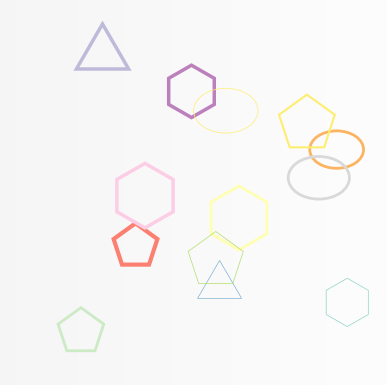[{"shape": "hexagon", "thickness": 0.5, "radius": 0.31, "center": [0.896, 0.215]}, {"shape": "hexagon", "thickness": 2, "radius": 0.41, "center": [0.617, 0.434]}, {"shape": "triangle", "thickness": 2.5, "radius": 0.39, "center": [0.265, 0.86]}, {"shape": "pentagon", "thickness": 3, "radius": 0.3, "center": [0.35, 0.361]}, {"shape": "triangle", "thickness": 0.5, "radius": 0.33, "center": [0.567, 0.258]}, {"shape": "oval", "thickness": 2, "radius": 0.35, "center": [0.869, 0.611]}, {"shape": "pentagon", "thickness": 0.5, "radius": 0.37, "center": [0.557, 0.324]}, {"shape": "hexagon", "thickness": 2.5, "radius": 0.42, "center": [0.374, 0.492]}, {"shape": "oval", "thickness": 2, "radius": 0.4, "center": [0.823, 0.538]}, {"shape": "hexagon", "thickness": 2.5, "radius": 0.34, "center": [0.494, 0.763]}, {"shape": "pentagon", "thickness": 2, "radius": 0.31, "center": [0.209, 0.139]}, {"shape": "oval", "thickness": 0.5, "radius": 0.42, "center": [0.583, 0.713]}, {"shape": "pentagon", "thickness": 1.5, "radius": 0.38, "center": [0.792, 0.679]}]